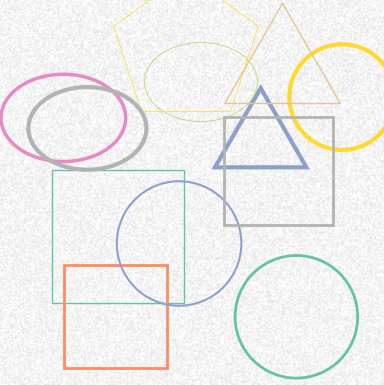[{"shape": "square", "thickness": 1, "radius": 0.86, "center": [0.306, 0.386]}, {"shape": "circle", "thickness": 2, "radius": 0.8, "center": [0.77, 0.177]}, {"shape": "square", "thickness": 2, "radius": 0.67, "center": [0.3, 0.178]}, {"shape": "triangle", "thickness": 3, "radius": 0.69, "center": [0.677, 0.634]}, {"shape": "circle", "thickness": 1.5, "radius": 0.81, "center": [0.465, 0.368]}, {"shape": "oval", "thickness": 2.5, "radius": 0.81, "center": [0.165, 0.694]}, {"shape": "oval", "thickness": 0.5, "radius": 0.73, "center": [0.522, 0.787]}, {"shape": "circle", "thickness": 3, "radius": 0.69, "center": [0.889, 0.748]}, {"shape": "pentagon", "thickness": 0.5, "radius": 0.99, "center": [0.483, 0.871]}, {"shape": "triangle", "thickness": 1, "radius": 0.87, "center": [0.734, 0.818]}, {"shape": "square", "thickness": 2, "radius": 0.71, "center": [0.723, 0.556]}, {"shape": "oval", "thickness": 3, "radius": 0.77, "center": [0.227, 0.667]}]